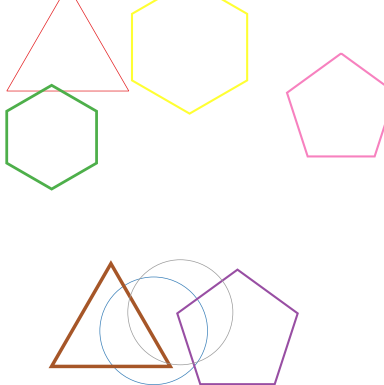[{"shape": "triangle", "thickness": 0.5, "radius": 0.92, "center": [0.176, 0.855]}, {"shape": "circle", "thickness": 0.5, "radius": 0.7, "center": [0.399, 0.141]}, {"shape": "hexagon", "thickness": 2, "radius": 0.67, "center": [0.134, 0.644]}, {"shape": "pentagon", "thickness": 1.5, "radius": 0.82, "center": [0.617, 0.135]}, {"shape": "hexagon", "thickness": 1.5, "radius": 0.86, "center": [0.492, 0.878]}, {"shape": "triangle", "thickness": 2.5, "radius": 0.89, "center": [0.288, 0.137]}, {"shape": "pentagon", "thickness": 1.5, "radius": 0.74, "center": [0.886, 0.713]}, {"shape": "circle", "thickness": 0.5, "radius": 0.68, "center": [0.468, 0.189]}]